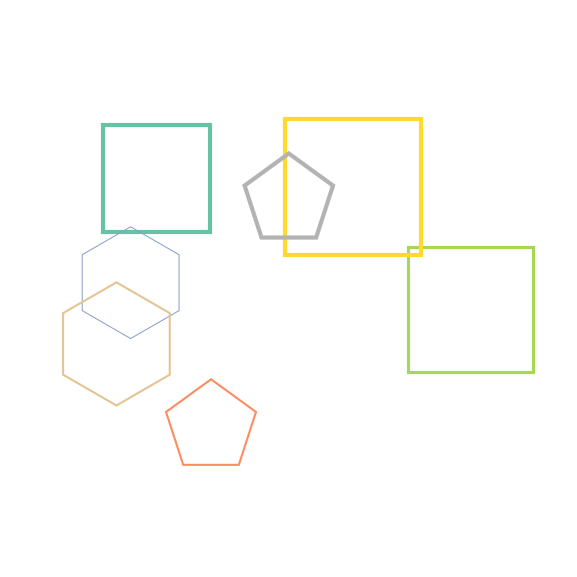[{"shape": "square", "thickness": 2, "radius": 0.46, "center": [0.271, 0.69]}, {"shape": "pentagon", "thickness": 1, "radius": 0.41, "center": [0.365, 0.26]}, {"shape": "hexagon", "thickness": 0.5, "radius": 0.48, "center": [0.226, 0.51]}, {"shape": "square", "thickness": 1.5, "radius": 0.54, "center": [0.814, 0.464]}, {"shape": "square", "thickness": 2, "radius": 0.59, "center": [0.612, 0.675]}, {"shape": "hexagon", "thickness": 1, "radius": 0.53, "center": [0.202, 0.404]}, {"shape": "pentagon", "thickness": 2, "radius": 0.4, "center": [0.5, 0.653]}]